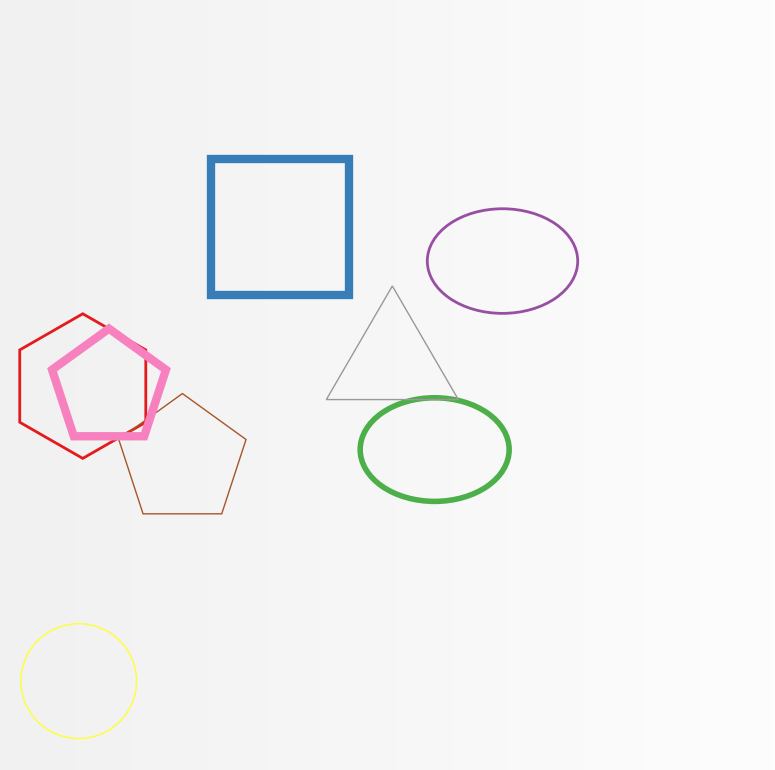[{"shape": "hexagon", "thickness": 1, "radius": 0.47, "center": [0.107, 0.499]}, {"shape": "square", "thickness": 3, "radius": 0.44, "center": [0.361, 0.706]}, {"shape": "oval", "thickness": 2, "radius": 0.48, "center": [0.561, 0.416]}, {"shape": "oval", "thickness": 1, "radius": 0.49, "center": [0.648, 0.661]}, {"shape": "circle", "thickness": 0.5, "radius": 0.37, "center": [0.102, 0.115]}, {"shape": "pentagon", "thickness": 0.5, "radius": 0.43, "center": [0.235, 0.403]}, {"shape": "pentagon", "thickness": 3, "radius": 0.39, "center": [0.141, 0.496]}, {"shape": "triangle", "thickness": 0.5, "radius": 0.49, "center": [0.506, 0.53]}]